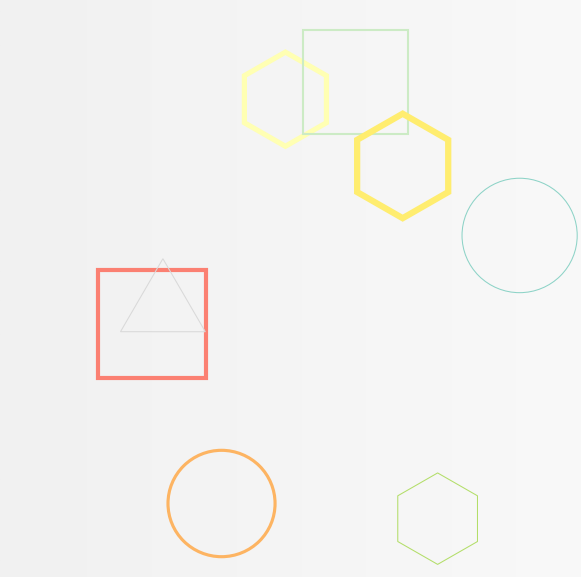[{"shape": "circle", "thickness": 0.5, "radius": 0.5, "center": [0.894, 0.591]}, {"shape": "hexagon", "thickness": 2.5, "radius": 0.41, "center": [0.491, 0.827]}, {"shape": "square", "thickness": 2, "radius": 0.47, "center": [0.261, 0.439]}, {"shape": "circle", "thickness": 1.5, "radius": 0.46, "center": [0.381, 0.127]}, {"shape": "hexagon", "thickness": 0.5, "radius": 0.4, "center": [0.753, 0.101]}, {"shape": "triangle", "thickness": 0.5, "radius": 0.42, "center": [0.28, 0.467]}, {"shape": "square", "thickness": 1, "radius": 0.45, "center": [0.612, 0.857]}, {"shape": "hexagon", "thickness": 3, "radius": 0.45, "center": [0.693, 0.712]}]